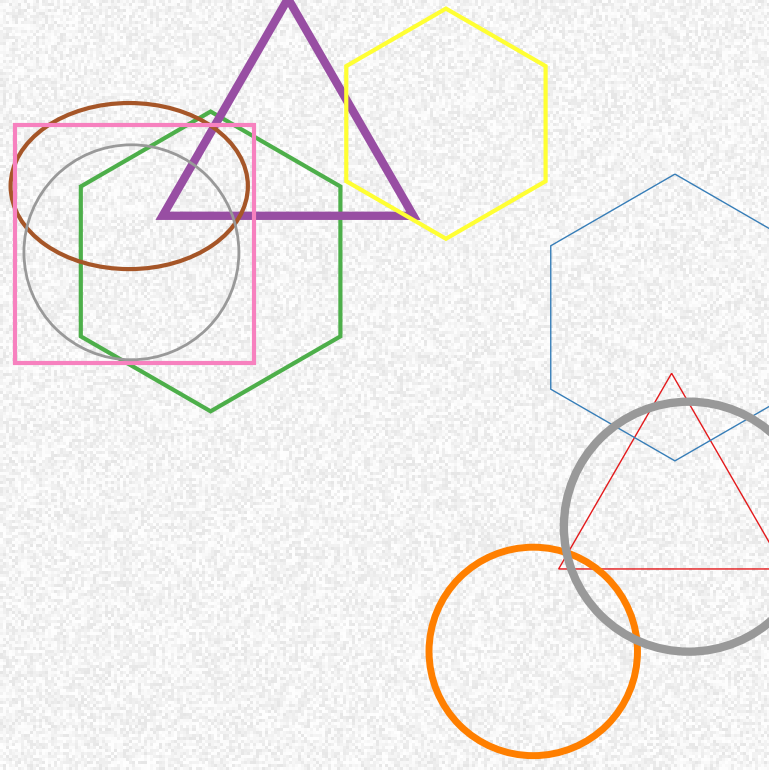[{"shape": "triangle", "thickness": 0.5, "radius": 0.85, "center": [0.872, 0.346]}, {"shape": "hexagon", "thickness": 0.5, "radius": 0.93, "center": [0.877, 0.588]}, {"shape": "hexagon", "thickness": 1.5, "radius": 0.97, "center": [0.274, 0.66]}, {"shape": "triangle", "thickness": 3, "radius": 0.94, "center": [0.374, 0.814]}, {"shape": "circle", "thickness": 2.5, "radius": 0.68, "center": [0.693, 0.154]}, {"shape": "hexagon", "thickness": 1.5, "radius": 0.75, "center": [0.579, 0.839]}, {"shape": "oval", "thickness": 1.5, "radius": 0.77, "center": [0.168, 0.758]}, {"shape": "square", "thickness": 1.5, "radius": 0.78, "center": [0.175, 0.683]}, {"shape": "circle", "thickness": 3, "radius": 0.81, "center": [0.895, 0.316]}, {"shape": "circle", "thickness": 1, "radius": 0.7, "center": [0.171, 0.672]}]